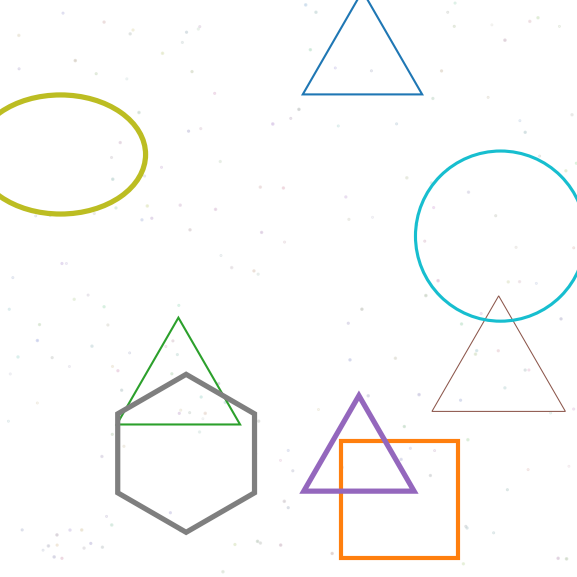[{"shape": "triangle", "thickness": 1, "radius": 0.6, "center": [0.628, 0.895]}, {"shape": "square", "thickness": 2, "radius": 0.51, "center": [0.692, 0.134]}, {"shape": "triangle", "thickness": 1, "radius": 0.62, "center": [0.309, 0.326]}, {"shape": "triangle", "thickness": 2.5, "radius": 0.55, "center": [0.622, 0.204]}, {"shape": "triangle", "thickness": 0.5, "radius": 0.67, "center": [0.864, 0.353]}, {"shape": "hexagon", "thickness": 2.5, "radius": 0.68, "center": [0.322, 0.214]}, {"shape": "oval", "thickness": 2.5, "radius": 0.74, "center": [0.105, 0.732]}, {"shape": "circle", "thickness": 1.5, "radius": 0.74, "center": [0.867, 0.59]}]